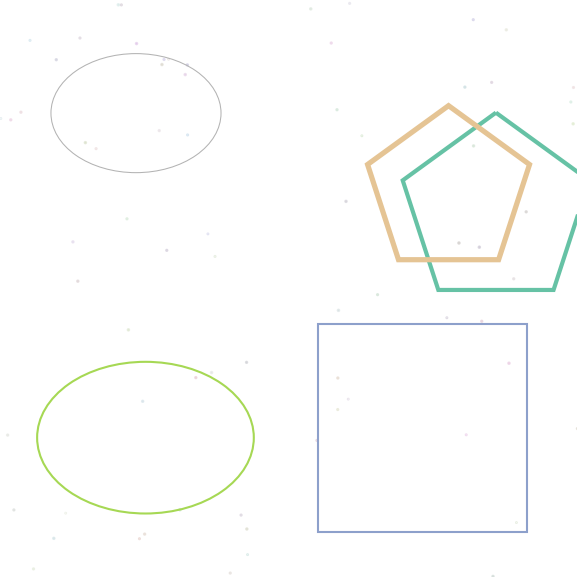[{"shape": "pentagon", "thickness": 2, "radius": 0.85, "center": [0.859, 0.634]}, {"shape": "square", "thickness": 1, "radius": 0.9, "center": [0.731, 0.258]}, {"shape": "oval", "thickness": 1, "radius": 0.94, "center": [0.252, 0.241]}, {"shape": "pentagon", "thickness": 2.5, "radius": 0.74, "center": [0.777, 0.669]}, {"shape": "oval", "thickness": 0.5, "radius": 0.74, "center": [0.235, 0.803]}]